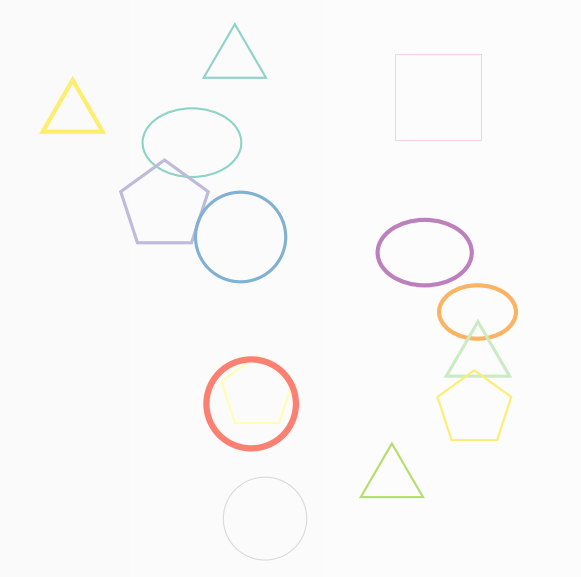[{"shape": "triangle", "thickness": 1, "radius": 0.31, "center": [0.404, 0.895]}, {"shape": "oval", "thickness": 1, "radius": 0.42, "center": [0.33, 0.752]}, {"shape": "pentagon", "thickness": 1, "radius": 0.32, "center": [0.442, 0.319]}, {"shape": "pentagon", "thickness": 1.5, "radius": 0.4, "center": [0.283, 0.643]}, {"shape": "circle", "thickness": 3, "radius": 0.39, "center": [0.432, 0.3]}, {"shape": "circle", "thickness": 1.5, "radius": 0.39, "center": [0.414, 0.589]}, {"shape": "oval", "thickness": 2, "radius": 0.33, "center": [0.822, 0.459]}, {"shape": "triangle", "thickness": 1, "radius": 0.31, "center": [0.674, 0.169]}, {"shape": "square", "thickness": 0.5, "radius": 0.37, "center": [0.753, 0.831]}, {"shape": "circle", "thickness": 0.5, "radius": 0.36, "center": [0.456, 0.101]}, {"shape": "oval", "thickness": 2, "radius": 0.41, "center": [0.731, 0.562]}, {"shape": "triangle", "thickness": 1.5, "radius": 0.31, "center": [0.822, 0.379]}, {"shape": "pentagon", "thickness": 1, "radius": 0.33, "center": [0.816, 0.291]}, {"shape": "triangle", "thickness": 2, "radius": 0.3, "center": [0.125, 0.801]}]